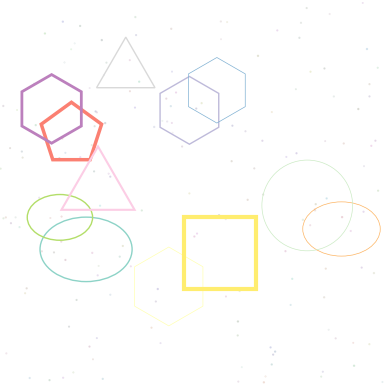[{"shape": "oval", "thickness": 1, "radius": 0.6, "center": [0.224, 0.352]}, {"shape": "hexagon", "thickness": 0.5, "radius": 0.51, "center": [0.438, 0.256]}, {"shape": "hexagon", "thickness": 1, "radius": 0.44, "center": [0.492, 0.713]}, {"shape": "pentagon", "thickness": 2.5, "radius": 0.41, "center": [0.185, 0.652]}, {"shape": "hexagon", "thickness": 0.5, "radius": 0.43, "center": [0.563, 0.766]}, {"shape": "oval", "thickness": 0.5, "radius": 0.5, "center": [0.887, 0.405]}, {"shape": "oval", "thickness": 1, "radius": 0.42, "center": [0.156, 0.435]}, {"shape": "triangle", "thickness": 1.5, "radius": 0.55, "center": [0.255, 0.51]}, {"shape": "triangle", "thickness": 1, "radius": 0.44, "center": [0.327, 0.816]}, {"shape": "hexagon", "thickness": 2, "radius": 0.45, "center": [0.134, 0.717]}, {"shape": "circle", "thickness": 0.5, "radius": 0.59, "center": [0.798, 0.466]}, {"shape": "square", "thickness": 3, "radius": 0.47, "center": [0.572, 0.342]}]